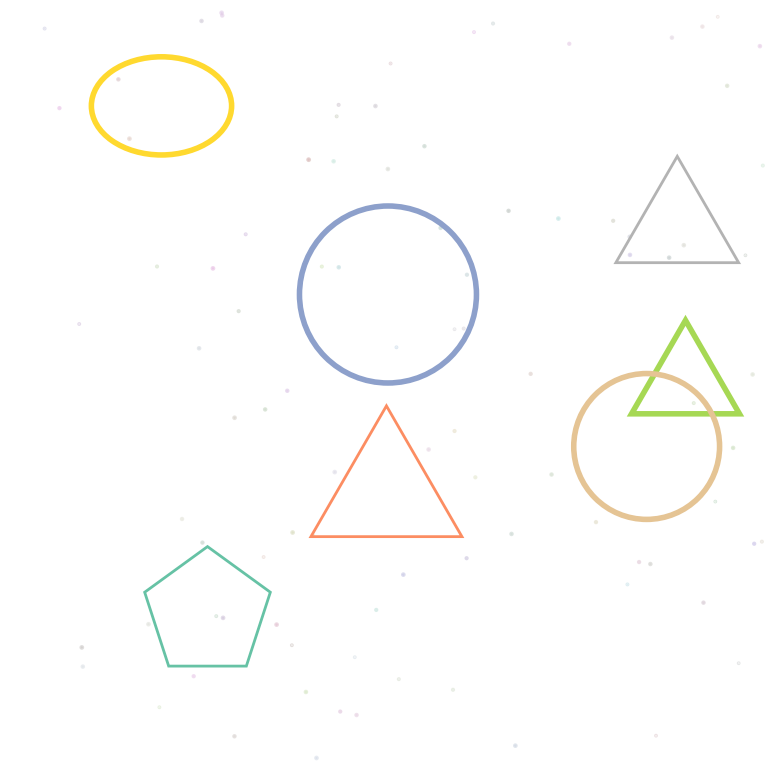[{"shape": "pentagon", "thickness": 1, "radius": 0.43, "center": [0.269, 0.204]}, {"shape": "triangle", "thickness": 1, "radius": 0.57, "center": [0.502, 0.36]}, {"shape": "circle", "thickness": 2, "radius": 0.57, "center": [0.504, 0.618]}, {"shape": "triangle", "thickness": 2, "radius": 0.4, "center": [0.89, 0.503]}, {"shape": "oval", "thickness": 2, "radius": 0.46, "center": [0.21, 0.862]}, {"shape": "circle", "thickness": 2, "radius": 0.47, "center": [0.84, 0.42]}, {"shape": "triangle", "thickness": 1, "radius": 0.46, "center": [0.88, 0.705]}]